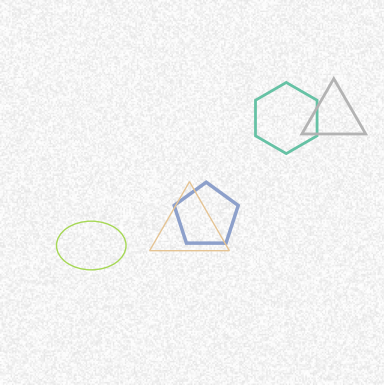[{"shape": "hexagon", "thickness": 2, "radius": 0.46, "center": [0.744, 0.693]}, {"shape": "pentagon", "thickness": 2.5, "radius": 0.44, "center": [0.536, 0.439]}, {"shape": "oval", "thickness": 1, "radius": 0.45, "center": [0.237, 0.362]}, {"shape": "triangle", "thickness": 1, "radius": 0.6, "center": [0.492, 0.409]}, {"shape": "triangle", "thickness": 2, "radius": 0.48, "center": [0.867, 0.7]}]